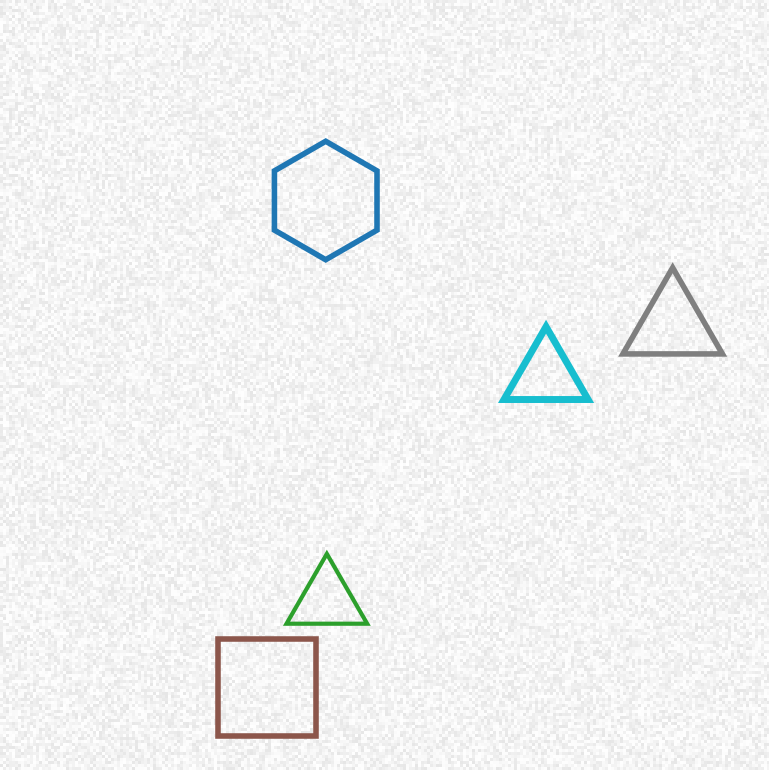[{"shape": "hexagon", "thickness": 2, "radius": 0.38, "center": [0.423, 0.74]}, {"shape": "triangle", "thickness": 1.5, "radius": 0.3, "center": [0.424, 0.22]}, {"shape": "square", "thickness": 2, "radius": 0.32, "center": [0.347, 0.107]}, {"shape": "triangle", "thickness": 2, "radius": 0.37, "center": [0.874, 0.578]}, {"shape": "triangle", "thickness": 2.5, "radius": 0.32, "center": [0.709, 0.513]}]